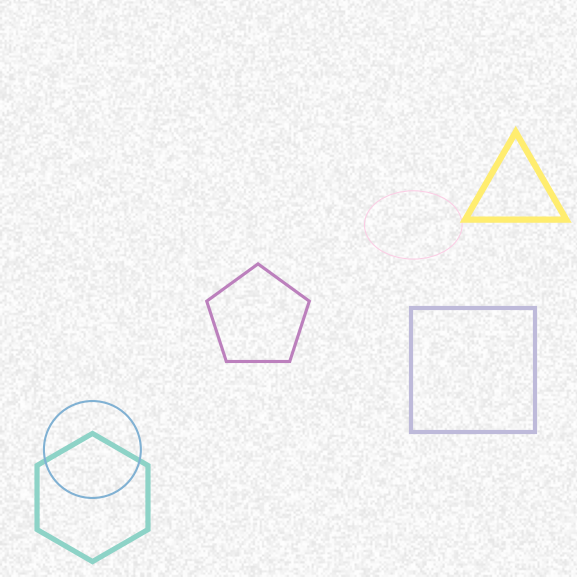[{"shape": "hexagon", "thickness": 2.5, "radius": 0.55, "center": [0.16, 0.138]}, {"shape": "square", "thickness": 2, "radius": 0.54, "center": [0.819, 0.358]}, {"shape": "circle", "thickness": 1, "radius": 0.42, "center": [0.16, 0.221]}, {"shape": "oval", "thickness": 0.5, "radius": 0.42, "center": [0.716, 0.61]}, {"shape": "pentagon", "thickness": 1.5, "radius": 0.47, "center": [0.447, 0.449]}, {"shape": "triangle", "thickness": 3, "radius": 0.51, "center": [0.893, 0.669]}]